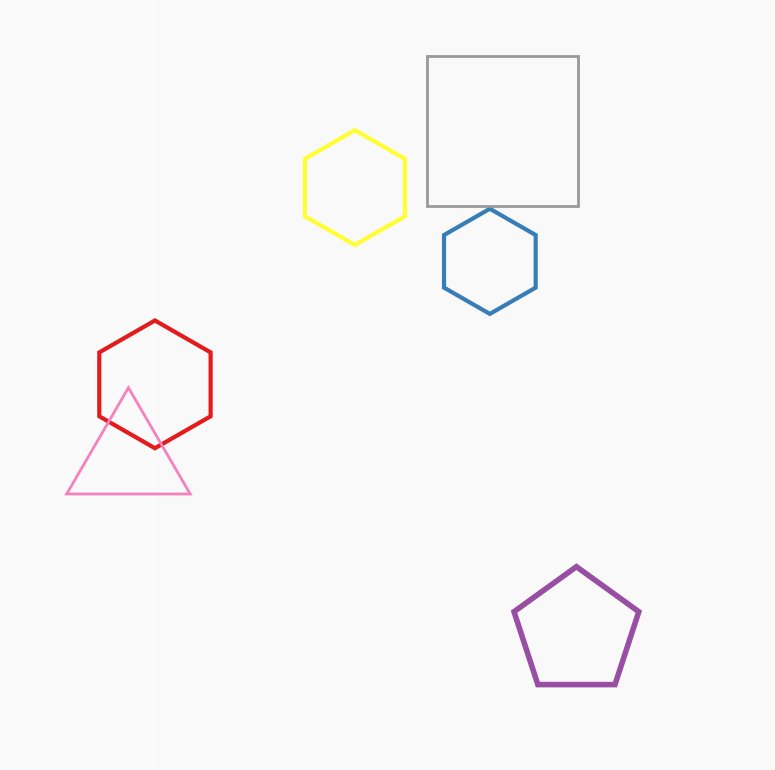[{"shape": "hexagon", "thickness": 1.5, "radius": 0.41, "center": [0.2, 0.501]}, {"shape": "hexagon", "thickness": 1.5, "radius": 0.34, "center": [0.632, 0.661]}, {"shape": "pentagon", "thickness": 2, "radius": 0.42, "center": [0.744, 0.179]}, {"shape": "hexagon", "thickness": 1.5, "radius": 0.37, "center": [0.458, 0.756]}, {"shape": "triangle", "thickness": 1, "radius": 0.46, "center": [0.166, 0.404]}, {"shape": "square", "thickness": 1, "radius": 0.49, "center": [0.648, 0.829]}]